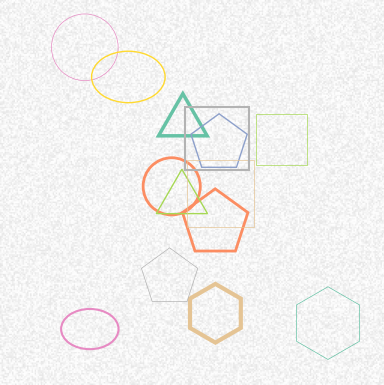[{"shape": "hexagon", "thickness": 0.5, "radius": 0.47, "center": [0.852, 0.161]}, {"shape": "triangle", "thickness": 2.5, "radius": 0.36, "center": [0.475, 0.684]}, {"shape": "circle", "thickness": 2, "radius": 0.37, "center": [0.446, 0.516]}, {"shape": "pentagon", "thickness": 2, "radius": 0.45, "center": [0.559, 0.42]}, {"shape": "pentagon", "thickness": 1, "radius": 0.38, "center": [0.569, 0.628]}, {"shape": "oval", "thickness": 1.5, "radius": 0.37, "center": [0.233, 0.145]}, {"shape": "circle", "thickness": 0.5, "radius": 0.43, "center": [0.22, 0.877]}, {"shape": "triangle", "thickness": 1, "radius": 0.38, "center": [0.472, 0.484]}, {"shape": "square", "thickness": 0.5, "radius": 0.33, "center": [0.731, 0.637]}, {"shape": "oval", "thickness": 1, "radius": 0.48, "center": [0.333, 0.8]}, {"shape": "square", "thickness": 0.5, "radius": 0.44, "center": [0.572, 0.498]}, {"shape": "hexagon", "thickness": 3, "radius": 0.38, "center": [0.56, 0.186]}, {"shape": "pentagon", "thickness": 0.5, "radius": 0.39, "center": [0.441, 0.279]}, {"shape": "square", "thickness": 1.5, "radius": 0.41, "center": [0.564, 0.641]}]